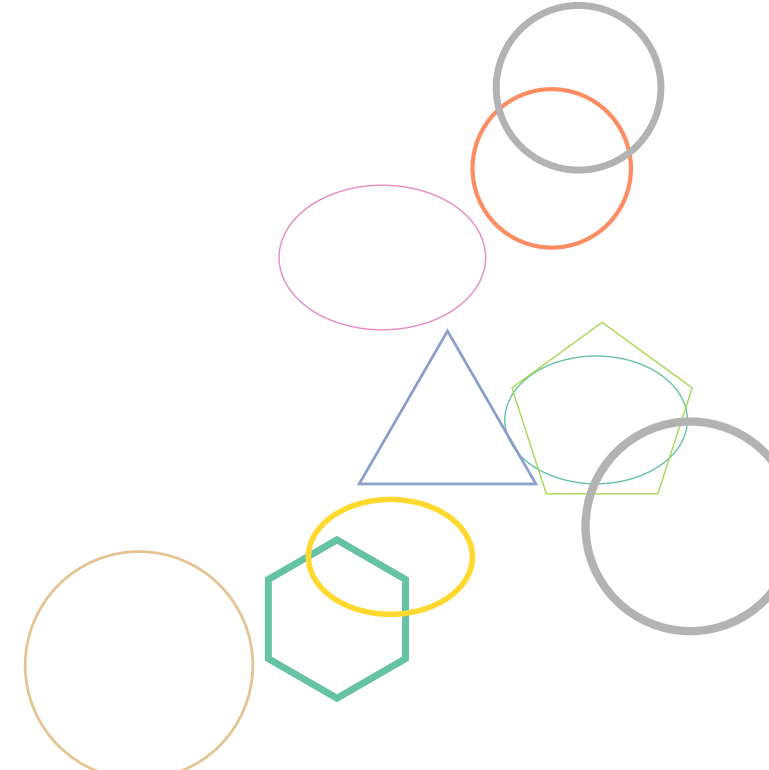[{"shape": "hexagon", "thickness": 2.5, "radius": 0.51, "center": [0.438, 0.196]}, {"shape": "oval", "thickness": 0.5, "radius": 0.59, "center": [0.774, 0.455]}, {"shape": "circle", "thickness": 1.5, "radius": 0.51, "center": [0.717, 0.781]}, {"shape": "triangle", "thickness": 1, "radius": 0.66, "center": [0.581, 0.438]}, {"shape": "oval", "thickness": 0.5, "radius": 0.67, "center": [0.497, 0.666]}, {"shape": "pentagon", "thickness": 0.5, "radius": 0.62, "center": [0.782, 0.458]}, {"shape": "oval", "thickness": 2, "radius": 0.53, "center": [0.507, 0.277]}, {"shape": "circle", "thickness": 1, "radius": 0.74, "center": [0.181, 0.136]}, {"shape": "circle", "thickness": 3, "radius": 0.68, "center": [0.897, 0.316]}, {"shape": "circle", "thickness": 2.5, "radius": 0.53, "center": [0.751, 0.886]}]